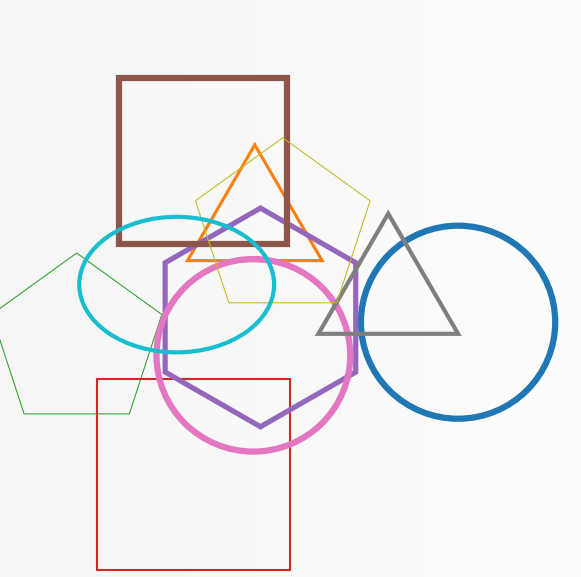[{"shape": "circle", "thickness": 3, "radius": 0.84, "center": [0.788, 0.441]}, {"shape": "triangle", "thickness": 1.5, "radius": 0.67, "center": [0.438, 0.615]}, {"shape": "pentagon", "thickness": 0.5, "radius": 0.77, "center": [0.132, 0.407]}, {"shape": "square", "thickness": 1, "radius": 0.83, "center": [0.333, 0.177]}, {"shape": "hexagon", "thickness": 2.5, "radius": 0.95, "center": [0.448, 0.45]}, {"shape": "square", "thickness": 3, "radius": 0.72, "center": [0.35, 0.72]}, {"shape": "circle", "thickness": 3, "radius": 0.83, "center": [0.436, 0.384]}, {"shape": "triangle", "thickness": 2, "radius": 0.69, "center": [0.668, 0.49]}, {"shape": "pentagon", "thickness": 0.5, "radius": 0.79, "center": [0.486, 0.603]}, {"shape": "oval", "thickness": 2, "radius": 0.84, "center": [0.304, 0.506]}]